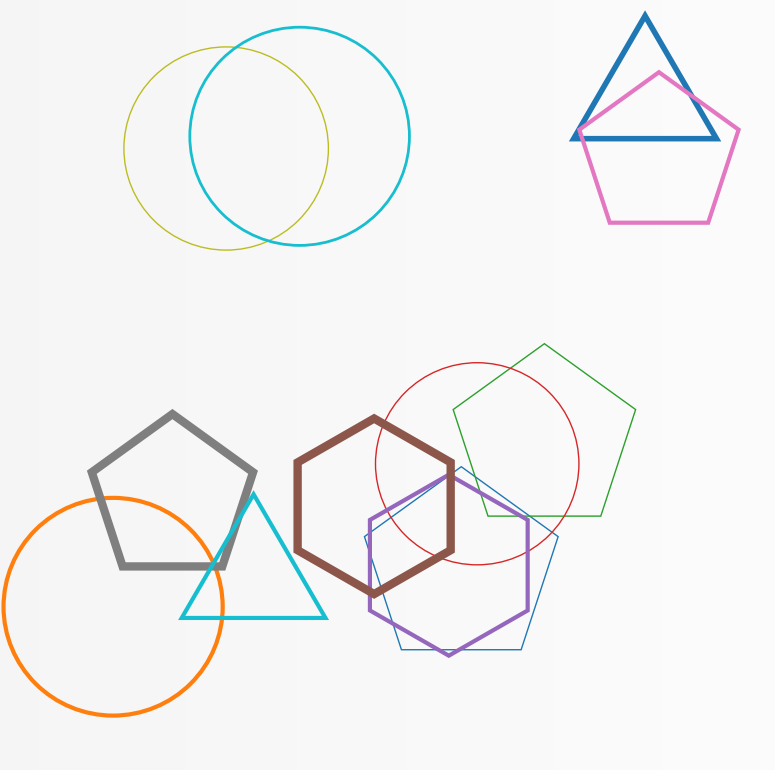[{"shape": "pentagon", "thickness": 0.5, "radius": 0.66, "center": [0.595, 0.262]}, {"shape": "triangle", "thickness": 2, "radius": 0.53, "center": [0.832, 0.873]}, {"shape": "circle", "thickness": 1.5, "radius": 0.71, "center": [0.146, 0.212]}, {"shape": "pentagon", "thickness": 0.5, "radius": 0.62, "center": [0.702, 0.43]}, {"shape": "circle", "thickness": 0.5, "radius": 0.66, "center": [0.616, 0.398]}, {"shape": "hexagon", "thickness": 1.5, "radius": 0.59, "center": [0.579, 0.266]}, {"shape": "hexagon", "thickness": 3, "radius": 0.57, "center": [0.483, 0.342]}, {"shape": "pentagon", "thickness": 1.5, "radius": 0.54, "center": [0.85, 0.798]}, {"shape": "pentagon", "thickness": 3, "radius": 0.55, "center": [0.222, 0.353]}, {"shape": "circle", "thickness": 0.5, "radius": 0.66, "center": [0.292, 0.807]}, {"shape": "triangle", "thickness": 1.5, "radius": 0.54, "center": [0.327, 0.251]}, {"shape": "circle", "thickness": 1, "radius": 0.71, "center": [0.387, 0.823]}]